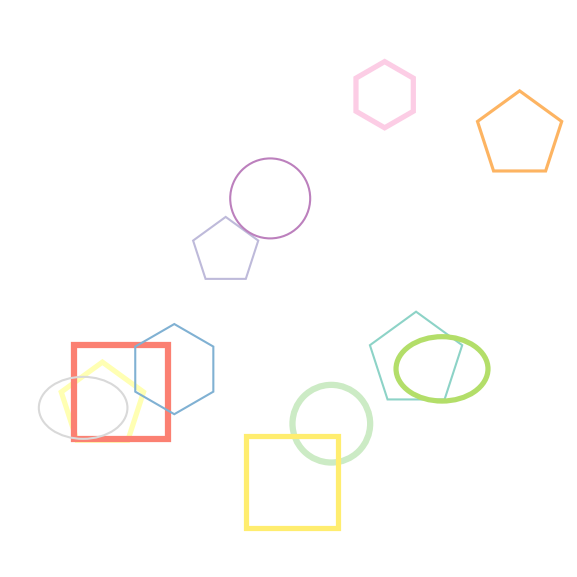[{"shape": "pentagon", "thickness": 1, "radius": 0.42, "center": [0.72, 0.375]}, {"shape": "pentagon", "thickness": 2.5, "radius": 0.37, "center": [0.177, 0.297]}, {"shape": "pentagon", "thickness": 1, "radius": 0.3, "center": [0.391, 0.564]}, {"shape": "square", "thickness": 3, "radius": 0.41, "center": [0.21, 0.321]}, {"shape": "hexagon", "thickness": 1, "radius": 0.39, "center": [0.302, 0.36]}, {"shape": "pentagon", "thickness": 1.5, "radius": 0.38, "center": [0.9, 0.765]}, {"shape": "oval", "thickness": 2.5, "radius": 0.4, "center": [0.765, 0.36]}, {"shape": "hexagon", "thickness": 2.5, "radius": 0.29, "center": [0.666, 0.835]}, {"shape": "oval", "thickness": 1, "radius": 0.38, "center": [0.144, 0.293]}, {"shape": "circle", "thickness": 1, "radius": 0.35, "center": [0.468, 0.656]}, {"shape": "circle", "thickness": 3, "radius": 0.34, "center": [0.574, 0.265]}, {"shape": "square", "thickness": 2.5, "radius": 0.4, "center": [0.505, 0.164]}]